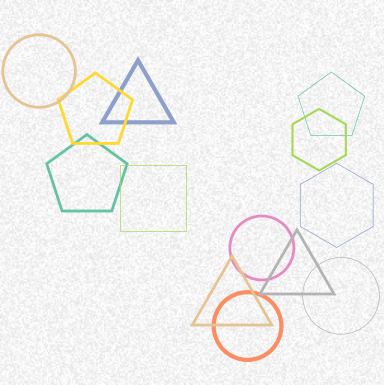[{"shape": "pentagon", "thickness": 2, "radius": 0.55, "center": [0.226, 0.541]}, {"shape": "pentagon", "thickness": 0.5, "radius": 0.46, "center": [0.861, 0.722]}, {"shape": "circle", "thickness": 3, "radius": 0.44, "center": [0.643, 0.153]}, {"shape": "hexagon", "thickness": 0.5, "radius": 0.55, "center": [0.875, 0.466]}, {"shape": "triangle", "thickness": 3, "radius": 0.54, "center": [0.358, 0.736]}, {"shape": "circle", "thickness": 2, "radius": 0.42, "center": [0.68, 0.356]}, {"shape": "square", "thickness": 0.5, "radius": 0.43, "center": [0.398, 0.486]}, {"shape": "hexagon", "thickness": 1.5, "radius": 0.4, "center": [0.829, 0.637]}, {"shape": "pentagon", "thickness": 2, "radius": 0.51, "center": [0.248, 0.709]}, {"shape": "circle", "thickness": 2, "radius": 0.47, "center": [0.102, 0.816]}, {"shape": "triangle", "thickness": 2, "radius": 0.6, "center": [0.603, 0.215]}, {"shape": "triangle", "thickness": 2, "radius": 0.56, "center": [0.771, 0.292]}, {"shape": "circle", "thickness": 0.5, "radius": 0.5, "center": [0.886, 0.232]}]